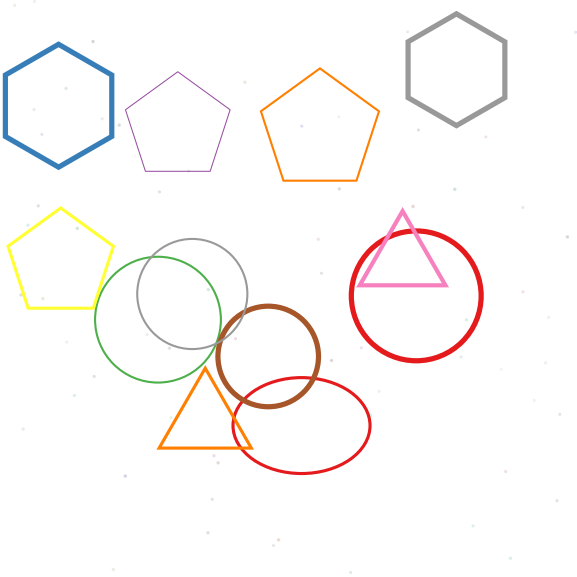[{"shape": "oval", "thickness": 1.5, "radius": 0.59, "center": [0.522, 0.262]}, {"shape": "circle", "thickness": 2.5, "radius": 0.56, "center": [0.721, 0.487]}, {"shape": "hexagon", "thickness": 2.5, "radius": 0.53, "center": [0.101, 0.816]}, {"shape": "circle", "thickness": 1, "radius": 0.54, "center": [0.274, 0.446]}, {"shape": "pentagon", "thickness": 0.5, "radius": 0.48, "center": [0.308, 0.78]}, {"shape": "triangle", "thickness": 1.5, "radius": 0.46, "center": [0.355, 0.269]}, {"shape": "pentagon", "thickness": 1, "radius": 0.54, "center": [0.554, 0.773]}, {"shape": "pentagon", "thickness": 1.5, "radius": 0.48, "center": [0.105, 0.543]}, {"shape": "circle", "thickness": 2.5, "radius": 0.44, "center": [0.464, 0.382]}, {"shape": "triangle", "thickness": 2, "radius": 0.43, "center": [0.697, 0.548]}, {"shape": "hexagon", "thickness": 2.5, "radius": 0.48, "center": [0.79, 0.878]}, {"shape": "circle", "thickness": 1, "radius": 0.48, "center": [0.333, 0.49]}]